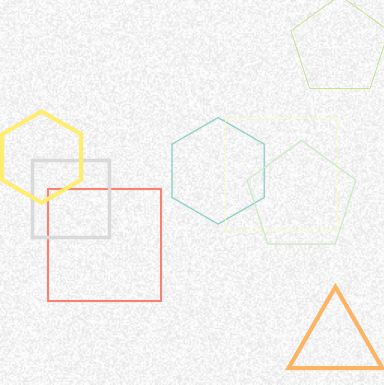[{"shape": "hexagon", "thickness": 1, "radius": 0.69, "center": [0.567, 0.556]}, {"shape": "square", "thickness": 0.5, "radius": 0.72, "center": [0.73, 0.548]}, {"shape": "square", "thickness": 1.5, "radius": 0.73, "center": [0.271, 0.364]}, {"shape": "triangle", "thickness": 3, "radius": 0.7, "center": [0.871, 0.114]}, {"shape": "pentagon", "thickness": 0.5, "radius": 0.67, "center": [0.883, 0.879]}, {"shape": "square", "thickness": 2.5, "radius": 0.5, "center": [0.184, 0.485]}, {"shape": "pentagon", "thickness": 1, "radius": 0.74, "center": [0.783, 0.486]}, {"shape": "hexagon", "thickness": 3, "radius": 0.59, "center": [0.108, 0.592]}]